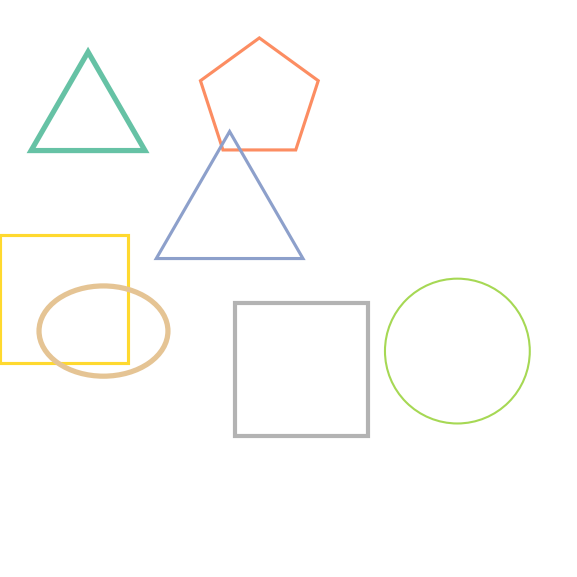[{"shape": "triangle", "thickness": 2.5, "radius": 0.57, "center": [0.152, 0.795]}, {"shape": "pentagon", "thickness": 1.5, "radius": 0.54, "center": [0.449, 0.826]}, {"shape": "triangle", "thickness": 1.5, "radius": 0.73, "center": [0.398, 0.625]}, {"shape": "circle", "thickness": 1, "radius": 0.63, "center": [0.792, 0.391]}, {"shape": "square", "thickness": 1.5, "radius": 0.55, "center": [0.11, 0.482]}, {"shape": "oval", "thickness": 2.5, "radius": 0.56, "center": [0.179, 0.426]}, {"shape": "square", "thickness": 2, "radius": 0.57, "center": [0.523, 0.359]}]